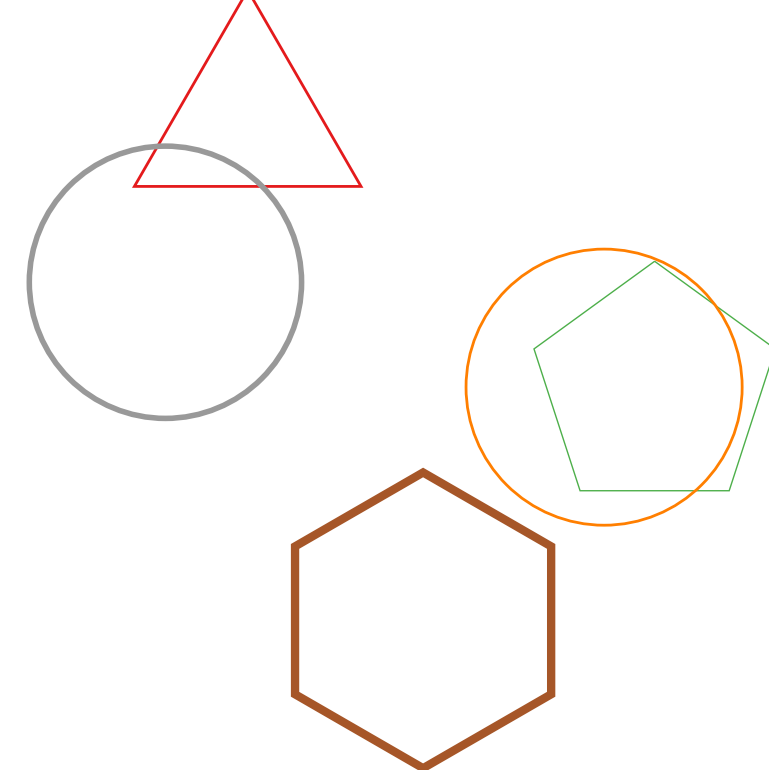[{"shape": "triangle", "thickness": 1, "radius": 0.85, "center": [0.322, 0.843]}, {"shape": "pentagon", "thickness": 0.5, "radius": 0.82, "center": [0.85, 0.496]}, {"shape": "circle", "thickness": 1, "radius": 0.9, "center": [0.785, 0.497]}, {"shape": "hexagon", "thickness": 3, "radius": 0.96, "center": [0.549, 0.194]}, {"shape": "circle", "thickness": 2, "radius": 0.88, "center": [0.215, 0.633]}]